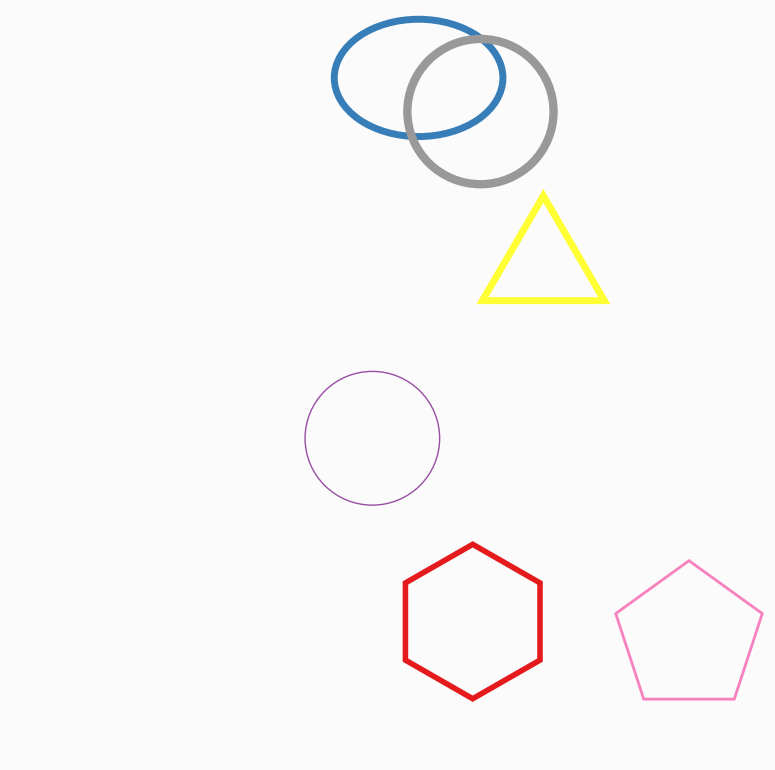[{"shape": "hexagon", "thickness": 2, "radius": 0.5, "center": [0.61, 0.193]}, {"shape": "oval", "thickness": 2.5, "radius": 0.54, "center": [0.54, 0.899]}, {"shape": "circle", "thickness": 0.5, "radius": 0.43, "center": [0.48, 0.431]}, {"shape": "triangle", "thickness": 2.5, "radius": 0.45, "center": [0.701, 0.655]}, {"shape": "pentagon", "thickness": 1, "radius": 0.5, "center": [0.889, 0.172]}, {"shape": "circle", "thickness": 3, "radius": 0.47, "center": [0.62, 0.855]}]